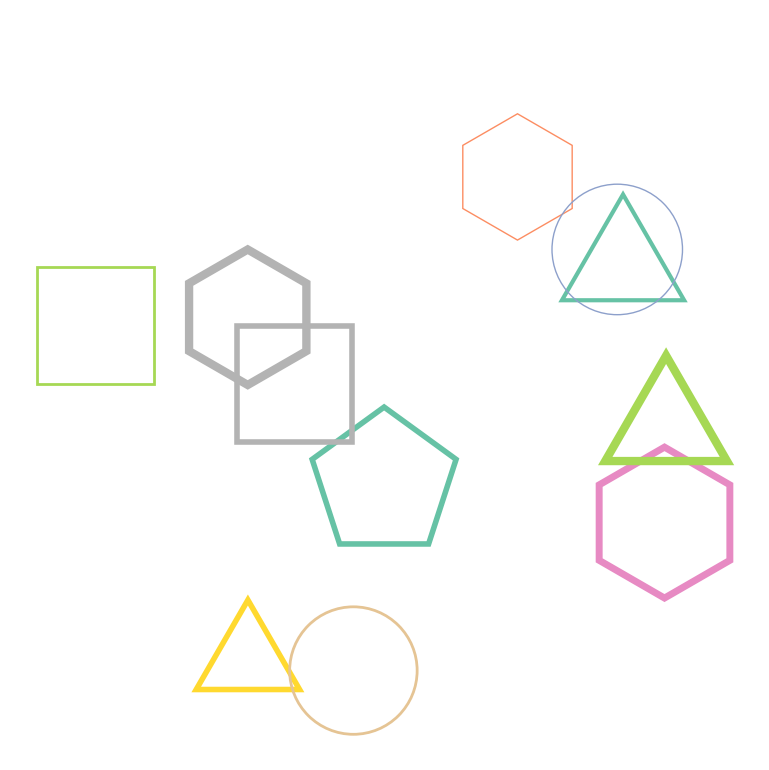[{"shape": "pentagon", "thickness": 2, "radius": 0.49, "center": [0.499, 0.373]}, {"shape": "triangle", "thickness": 1.5, "radius": 0.46, "center": [0.809, 0.656]}, {"shape": "hexagon", "thickness": 0.5, "radius": 0.41, "center": [0.672, 0.77]}, {"shape": "circle", "thickness": 0.5, "radius": 0.42, "center": [0.802, 0.676]}, {"shape": "hexagon", "thickness": 2.5, "radius": 0.49, "center": [0.863, 0.321]}, {"shape": "square", "thickness": 1, "radius": 0.38, "center": [0.124, 0.577]}, {"shape": "triangle", "thickness": 3, "radius": 0.46, "center": [0.865, 0.447]}, {"shape": "triangle", "thickness": 2, "radius": 0.39, "center": [0.322, 0.143]}, {"shape": "circle", "thickness": 1, "radius": 0.41, "center": [0.459, 0.129]}, {"shape": "square", "thickness": 2, "radius": 0.38, "center": [0.382, 0.501]}, {"shape": "hexagon", "thickness": 3, "radius": 0.44, "center": [0.322, 0.588]}]